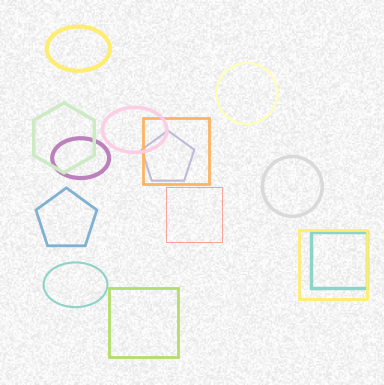[{"shape": "oval", "thickness": 1.5, "radius": 0.41, "center": [0.196, 0.26]}, {"shape": "square", "thickness": 2.5, "radius": 0.36, "center": [0.88, 0.325]}, {"shape": "circle", "thickness": 1.5, "radius": 0.4, "center": [0.641, 0.757]}, {"shape": "pentagon", "thickness": 1.5, "radius": 0.36, "center": [0.436, 0.589]}, {"shape": "square", "thickness": 0.5, "radius": 0.36, "center": [0.504, 0.443]}, {"shape": "pentagon", "thickness": 2, "radius": 0.42, "center": [0.172, 0.429]}, {"shape": "square", "thickness": 2, "radius": 0.43, "center": [0.457, 0.608]}, {"shape": "square", "thickness": 2, "radius": 0.45, "center": [0.372, 0.162]}, {"shape": "oval", "thickness": 2.5, "radius": 0.42, "center": [0.35, 0.663]}, {"shape": "circle", "thickness": 2.5, "radius": 0.39, "center": [0.759, 0.516]}, {"shape": "oval", "thickness": 3, "radius": 0.37, "center": [0.209, 0.589]}, {"shape": "hexagon", "thickness": 2.5, "radius": 0.45, "center": [0.166, 0.642]}, {"shape": "square", "thickness": 2, "radius": 0.44, "center": [0.866, 0.313]}, {"shape": "oval", "thickness": 3, "radius": 0.41, "center": [0.203, 0.874]}]